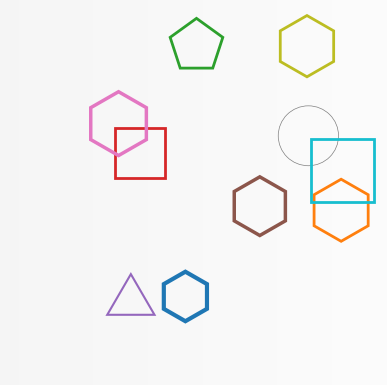[{"shape": "hexagon", "thickness": 3, "radius": 0.32, "center": [0.478, 0.23]}, {"shape": "hexagon", "thickness": 2, "radius": 0.4, "center": [0.88, 0.454]}, {"shape": "pentagon", "thickness": 2, "radius": 0.36, "center": [0.507, 0.881]}, {"shape": "square", "thickness": 2, "radius": 0.33, "center": [0.361, 0.602]}, {"shape": "triangle", "thickness": 1.5, "radius": 0.35, "center": [0.338, 0.218]}, {"shape": "hexagon", "thickness": 2.5, "radius": 0.38, "center": [0.67, 0.465]}, {"shape": "hexagon", "thickness": 2.5, "radius": 0.41, "center": [0.306, 0.679]}, {"shape": "circle", "thickness": 0.5, "radius": 0.39, "center": [0.796, 0.647]}, {"shape": "hexagon", "thickness": 2, "radius": 0.4, "center": [0.792, 0.88]}, {"shape": "square", "thickness": 2, "radius": 0.41, "center": [0.884, 0.557]}]